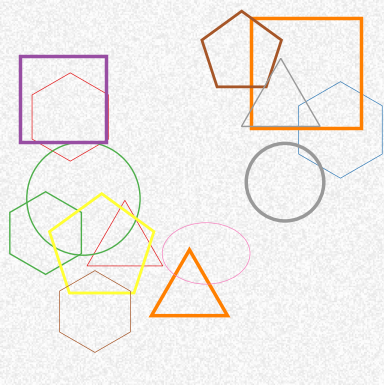[{"shape": "hexagon", "thickness": 0.5, "radius": 0.57, "center": [0.183, 0.696]}, {"shape": "triangle", "thickness": 0.5, "radius": 0.57, "center": [0.324, 0.366]}, {"shape": "hexagon", "thickness": 0.5, "radius": 0.63, "center": [0.884, 0.663]}, {"shape": "hexagon", "thickness": 1, "radius": 0.54, "center": [0.118, 0.395]}, {"shape": "circle", "thickness": 1, "radius": 0.74, "center": [0.217, 0.484]}, {"shape": "square", "thickness": 2.5, "radius": 0.56, "center": [0.164, 0.743]}, {"shape": "triangle", "thickness": 2.5, "radius": 0.57, "center": [0.492, 0.237]}, {"shape": "square", "thickness": 2.5, "radius": 0.72, "center": [0.794, 0.811]}, {"shape": "pentagon", "thickness": 2, "radius": 0.71, "center": [0.264, 0.354]}, {"shape": "pentagon", "thickness": 2, "radius": 0.54, "center": [0.628, 0.862]}, {"shape": "hexagon", "thickness": 0.5, "radius": 0.53, "center": [0.247, 0.191]}, {"shape": "oval", "thickness": 0.5, "radius": 0.57, "center": [0.535, 0.342]}, {"shape": "triangle", "thickness": 1, "radius": 0.59, "center": [0.729, 0.731]}, {"shape": "circle", "thickness": 2.5, "radius": 0.5, "center": [0.74, 0.527]}]